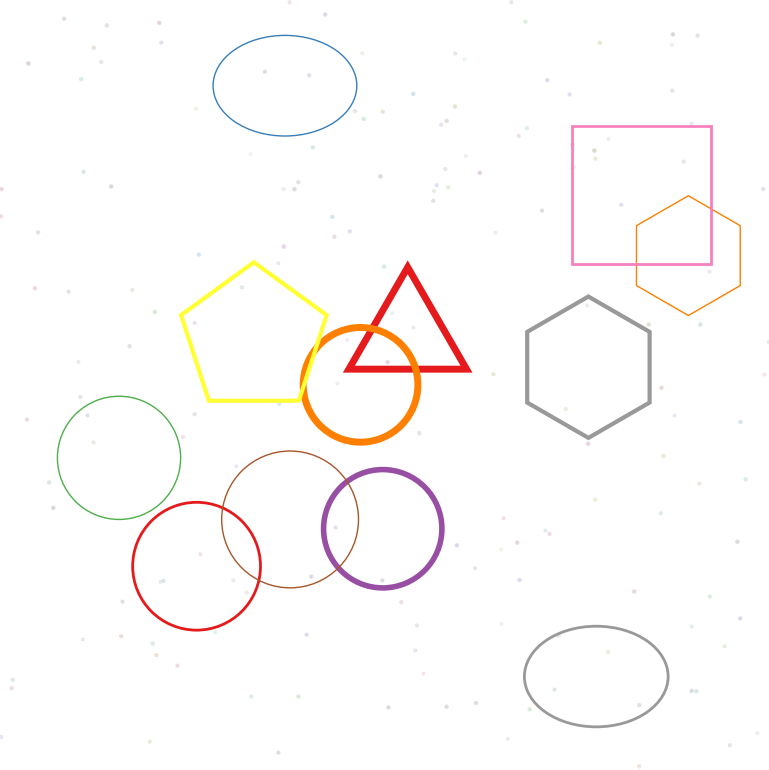[{"shape": "circle", "thickness": 1, "radius": 0.42, "center": [0.255, 0.265]}, {"shape": "triangle", "thickness": 2.5, "radius": 0.44, "center": [0.529, 0.565]}, {"shape": "oval", "thickness": 0.5, "radius": 0.47, "center": [0.37, 0.889]}, {"shape": "circle", "thickness": 0.5, "radius": 0.4, "center": [0.155, 0.405]}, {"shape": "circle", "thickness": 2, "radius": 0.38, "center": [0.497, 0.313]}, {"shape": "circle", "thickness": 2.5, "radius": 0.37, "center": [0.468, 0.5]}, {"shape": "hexagon", "thickness": 0.5, "radius": 0.39, "center": [0.894, 0.668]}, {"shape": "pentagon", "thickness": 1.5, "radius": 0.5, "center": [0.33, 0.56]}, {"shape": "circle", "thickness": 0.5, "radius": 0.44, "center": [0.377, 0.325]}, {"shape": "square", "thickness": 1, "radius": 0.45, "center": [0.833, 0.747]}, {"shape": "hexagon", "thickness": 1.5, "radius": 0.46, "center": [0.764, 0.523]}, {"shape": "oval", "thickness": 1, "radius": 0.47, "center": [0.774, 0.121]}]